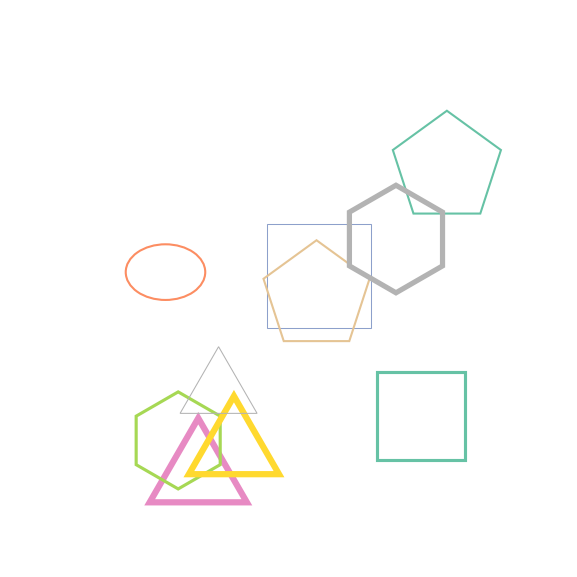[{"shape": "square", "thickness": 1.5, "radius": 0.38, "center": [0.729, 0.279]}, {"shape": "pentagon", "thickness": 1, "radius": 0.49, "center": [0.774, 0.709]}, {"shape": "oval", "thickness": 1, "radius": 0.34, "center": [0.287, 0.528]}, {"shape": "square", "thickness": 0.5, "radius": 0.45, "center": [0.553, 0.522]}, {"shape": "triangle", "thickness": 3, "radius": 0.49, "center": [0.343, 0.178]}, {"shape": "hexagon", "thickness": 1.5, "radius": 0.42, "center": [0.309, 0.237]}, {"shape": "triangle", "thickness": 3, "radius": 0.45, "center": [0.405, 0.223]}, {"shape": "pentagon", "thickness": 1, "radius": 0.48, "center": [0.548, 0.487]}, {"shape": "triangle", "thickness": 0.5, "radius": 0.38, "center": [0.379, 0.322]}, {"shape": "hexagon", "thickness": 2.5, "radius": 0.47, "center": [0.686, 0.585]}]